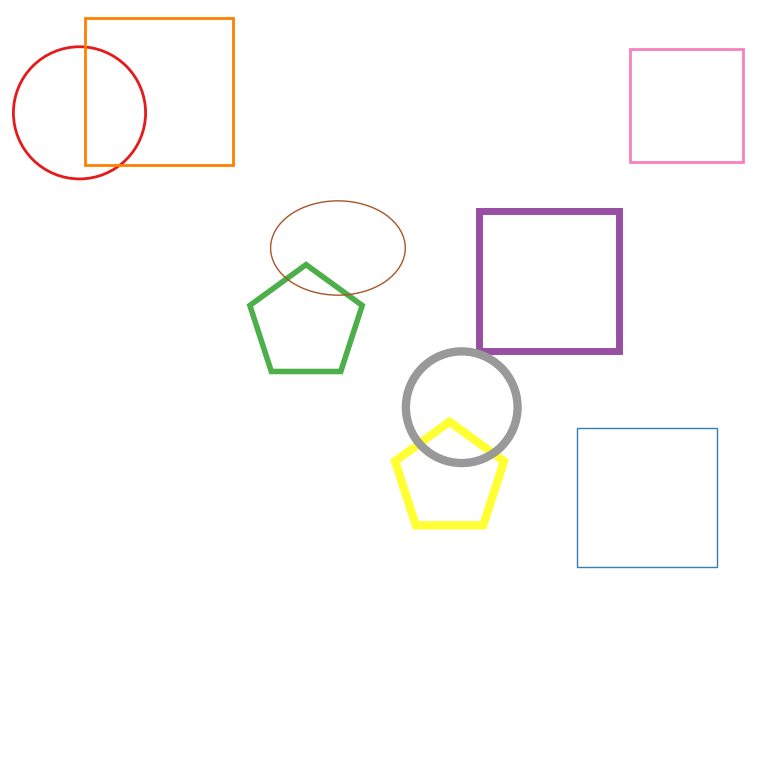[{"shape": "circle", "thickness": 1, "radius": 0.43, "center": [0.103, 0.853]}, {"shape": "square", "thickness": 0.5, "radius": 0.45, "center": [0.84, 0.354]}, {"shape": "pentagon", "thickness": 2, "radius": 0.38, "center": [0.397, 0.58]}, {"shape": "square", "thickness": 2.5, "radius": 0.46, "center": [0.713, 0.635]}, {"shape": "square", "thickness": 1, "radius": 0.48, "center": [0.207, 0.881]}, {"shape": "pentagon", "thickness": 3, "radius": 0.37, "center": [0.584, 0.378]}, {"shape": "oval", "thickness": 0.5, "radius": 0.44, "center": [0.439, 0.678]}, {"shape": "square", "thickness": 1, "radius": 0.37, "center": [0.891, 0.863]}, {"shape": "circle", "thickness": 3, "radius": 0.36, "center": [0.6, 0.471]}]